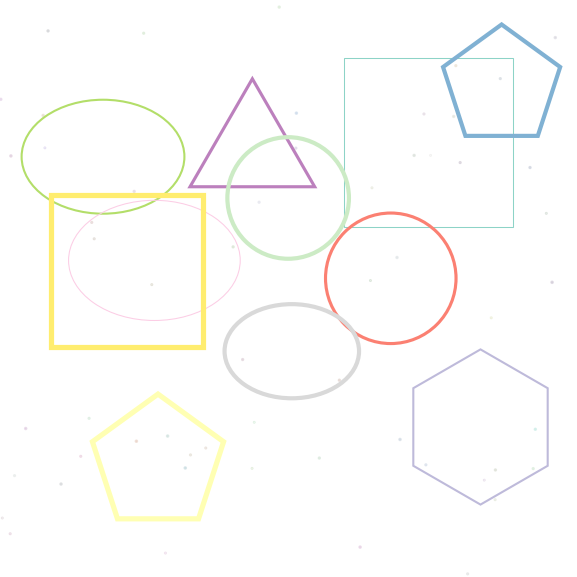[{"shape": "square", "thickness": 0.5, "radius": 0.73, "center": [0.741, 0.753]}, {"shape": "pentagon", "thickness": 2.5, "radius": 0.6, "center": [0.274, 0.197]}, {"shape": "hexagon", "thickness": 1, "radius": 0.67, "center": [0.832, 0.26]}, {"shape": "circle", "thickness": 1.5, "radius": 0.57, "center": [0.677, 0.517]}, {"shape": "pentagon", "thickness": 2, "radius": 0.53, "center": [0.869, 0.85]}, {"shape": "oval", "thickness": 1, "radius": 0.7, "center": [0.178, 0.728]}, {"shape": "oval", "thickness": 0.5, "radius": 0.74, "center": [0.267, 0.548]}, {"shape": "oval", "thickness": 2, "radius": 0.58, "center": [0.505, 0.391]}, {"shape": "triangle", "thickness": 1.5, "radius": 0.62, "center": [0.437, 0.738]}, {"shape": "circle", "thickness": 2, "radius": 0.53, "center": [0.499, 0.656]}, {"shape": "square", "thickness": 2.5, "radius": 0.66, "center": [0.219, 0.531]}]